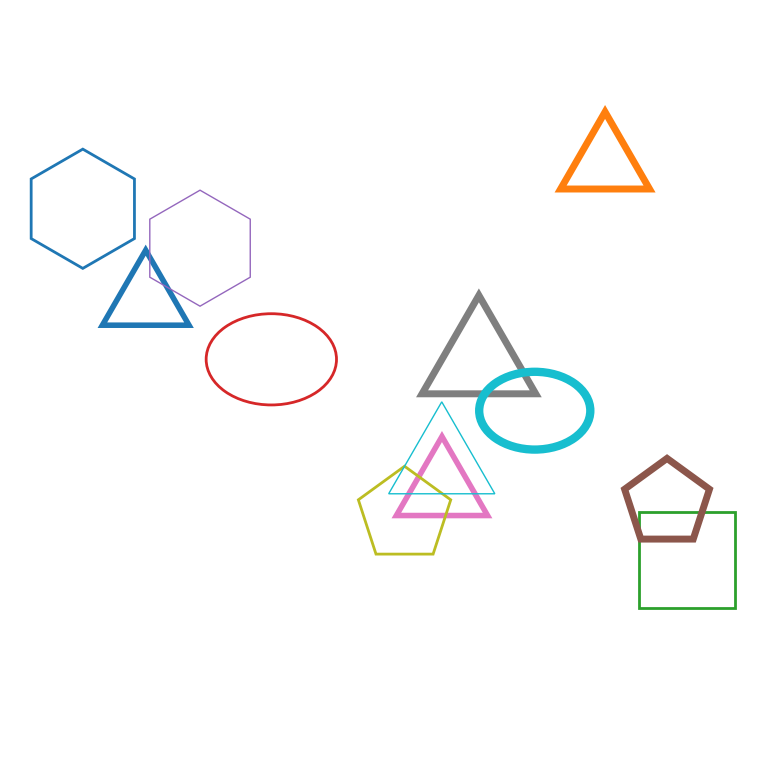[{"shape": "hexagon", "thickness": 1, "radius": 0.39, "center": [0.108, 0.729]}, {"shape": "triangle", "thickness": 2, "radius": 0.32, "center": [0.189, 0.61]}, {"shape": "triangle", "thickness": 2.5, "radius": 0.33, "center": [0.786, 0.788]}, {"shape": "square", "thickness": 1, "radius": 0.31, "center": [0.892, 0.273]}, {"shape": "oval", "thickness": 1, "radius": 0.42, "center": [0.352, 0.533]}, {"shape": "hexagon", "thickness": 0.5, "radius": 0.38, "center": [0.26, 0.678]}, {"shape": "pentagon", "thickness": 2.5, "radius": 0.29, "center": [0.866, 0.347]}, {"shape": "triangle", "thickness": 2, "radius": 0.34, "center": [0.574, 0.365]}, {"shape": "triangle", "thickness": 2.5, "radius": 0.43, "center": [0.622, 0.531]}, {"shape": "pentagon", "thickness": 1, "radius": 0.32, "center": [0.525, 0.331]}, {"shape": "oval", "thickness": 3, "radius": 0.36, "center": [0.694, 0.467]}, {"shape": "triangle", "thickness": 0.5, "radius": 0.4, "center": [0.574, 0.399]}]